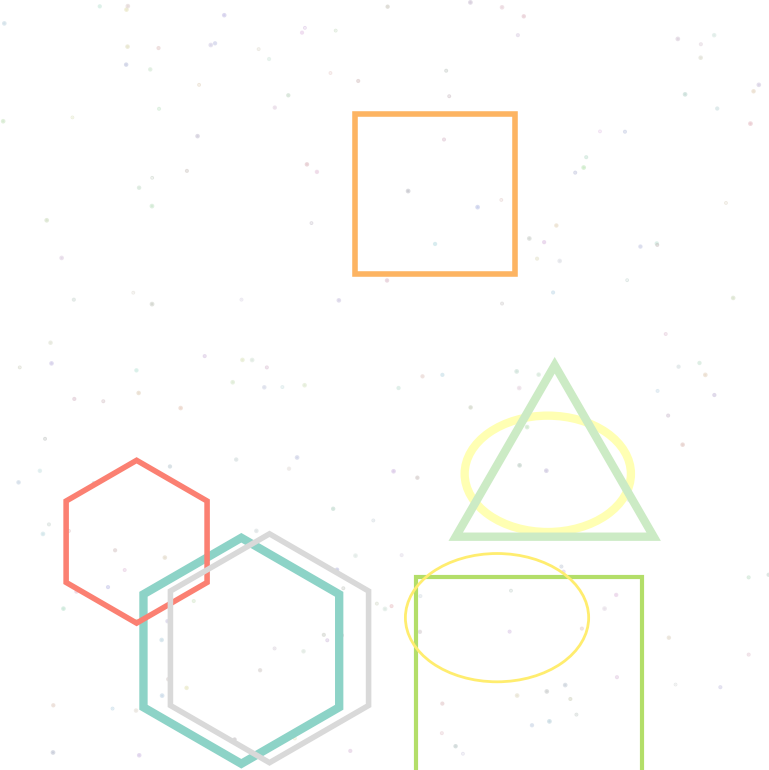[{"shape": "hexagon", "thickness": 3, "radius": 0.73, "center": [0.313, 0.155]}, {"shape": "oval", "thickness": 3, "radius": 0.54, "center": [0.711, 0.385]}, {"shape": "hexagon", "thickness": 2, "radius": 0.53, "center": [0.177, 0.296]}, {"shape": "square", "thickness": 2, "radius": 0.52, "center": [0.565, 0.748]}, {"shape": "square", "thickness": 1.5, "radius": 0.73, "center": [0.687, 0.104]}, {"shape": "hexagon", "thickness": 2, "radius": 0.74, "center": [0.35, 0.158]}, {"shape": "triangle", "thickness": 3, "radius": 0.74, "center": [0.72, 0.377]}, {"shape": "oval", "thickness": 1, "radius": 0.6, "center": [0.645, 0.198]}]